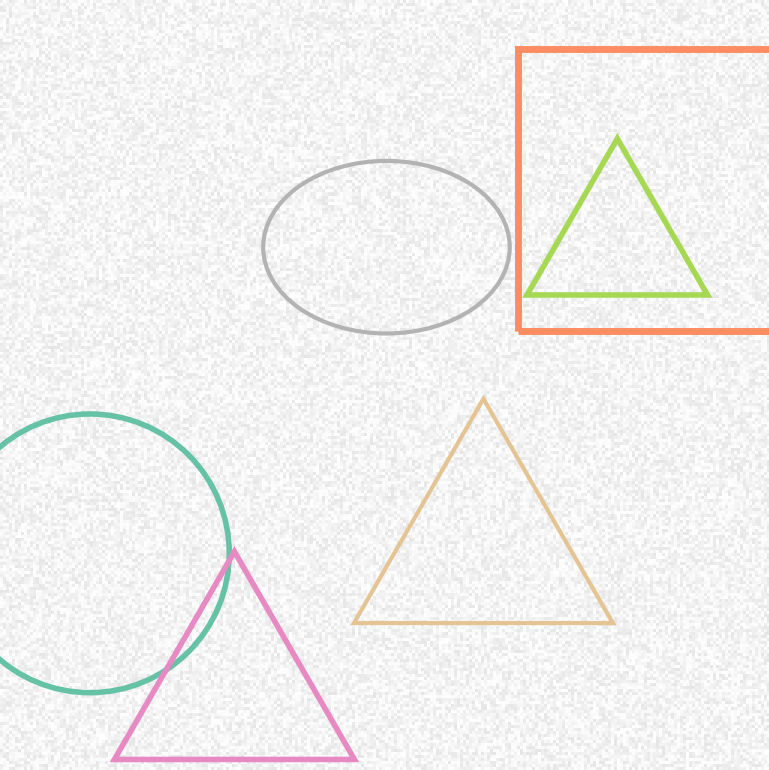[{"shape": "circle", "thickness": 2, "radius": 0.9, "center": [0.117, 0.281]}, {"shape": "square", "thickness": 2.5, "radius": 0.92, "center": [0.856, 0.754]}, {"shape": "triangle", "thickness": 2, "radius": 0.9, "center": [0.304, 0.104]}, {"shape": "triangle", "thickness": 2, "radius": 0.68, "center": [0.802, 0.685]}, {"shape": "triangle", "thickness": 1.5, "radius": 0.97, "center": [0.628, 0.288]}, {"shape": "oval", "thickness": 1.5, "radius": 0.8, "center": [0.502, 0.679]}]